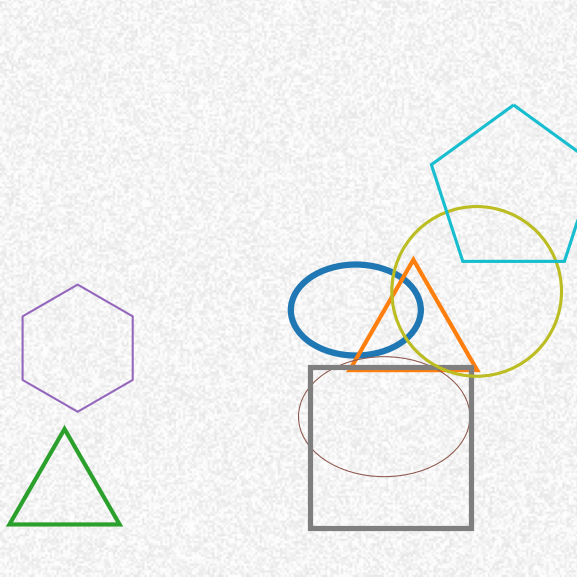[{"shape": "oval", "thickness": 3, "radius": 0.56, "center": [0.616, 0.462]}, {"shape": "triangle", "thickness": 2, "radius": 0.64, "center": [0.716, 0.422]}, {"shape": "triangle", "thickness": 2, "radius": 0.55, "center": [0.112, 0.146]}, {"shape": "hexagon", "thickness": 1, "radius": 0.55, "center": [0.134, 0.396]}, {"shape": "oval", "thickness": 0.5, "radius": 0.74, "center": [0.665, 0.278]}, {"shape": "square", "thickness": 2.5, "radius": 0.7, "center": [0.676, 0.225]}, {"shape": "circle", "thickness": 1.5, "radius": 0.73, "center": [0.825, 0.495]}, {"shape": "pentagon", "thickness": 1.5, "radius": 0.75, "center": [0.889, 0.668]}]